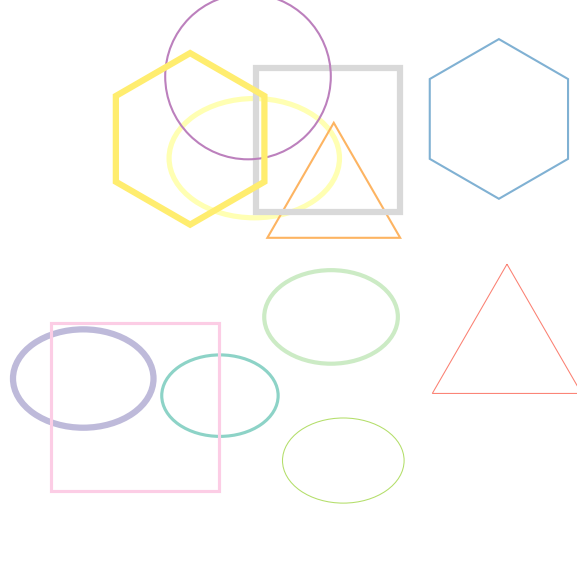[{"shape": "oval", "thickness": 1.5, "radius": 0.5, "center": [0.381, 0.314]}, {"shape": "oval", "thickness": 2.5, "radius": 0.74, "center": [0.44, 0.725]}, {"shape": "oval", "thickness": 3, "radius": 0.61, "center": [0.144, 0.344]}, {"shape": "triangle", "thickness": 0.5, "radius": 0.75, "center": [0.878, 0.392]}, {"shape": "hexagon", "thickness": 1, "radius": 0.69, "center": [0.864, 0.793]}, {"shape": "triangle", "thickness": 1, "radius": 0.66, "center": [0.578, 0.654]}, {"shape": "oval", "thickness": 0.5, "radius": 0.53, "center": [0.594, 0.202]}, {"shape": "square", "thickness": 1.5, "radius": 0.73, "center": [0.233, 0.294]}, {"shape": "square", "thickness": 3, "radius": 0.62, "center": [0.568, 0.757]}, {"shape": "circle", "thickness": 1, "radius": 0.72, "center": [0.429, 0.867]}, {"shape": "oval", "thickness": 2, "radius": 0.58, "center": [0.573, 0.45]}, {"shape": "hexagon", "thickness": 3, "radius": 0.74, "center": [0.329, 0.759]}]